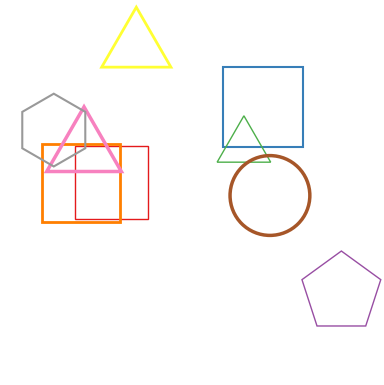[{"shape": "square", "thickness": 1, "radius": 0.47, "center": [0.29, 0.525]}, {"shape": "square", "thickness": 1.5, "radius": 0.52, "center": [0.683, 0.723]}, {"shape": "triangle", "thickness": 1, "radius": 0.4, "center": [0.634, 0.619]}, {"shape": "pentagon", "thickness": 1, "radius": 0.54, "center": [0.887, 0.24]}, {"shape": "square", "thickness": 2, "radius": 0.51, "center": [0.21, 0.525]}, {"shape": "triangle", "thickness": 2, "radius": 0.52, "center": [0.354, 0.878]}, {"shape": "circle", "thickness": 2.5, "radius": 0.52, "center": [0.701, 0.492]}, {"shape": "triangle", "thickness": 2.5, "radius": 0.56, "center": [0.218, 0.61]}, {"shape": "hexagon", "thickness": 1.5, "radius": 0.47, "center": [0.14, 0.662]}]